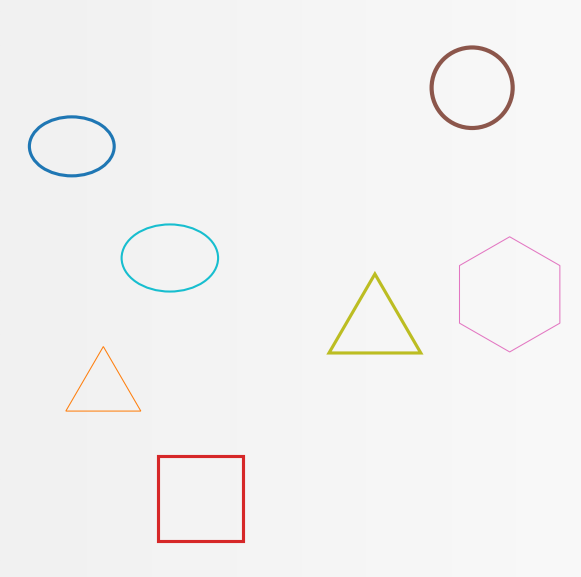[{"shape": "oval", "thickness": 1.5, "radius": 0.36, "center": [0.124, 0.746]}, {"shape": "triangle", "thickness": 0.5, "radius": 0.37, "center": [0.178, 0.325]}, {"shape": "square", "thickness": 1.5, "radius": 0.37, "center": [0.346, 0.136]}, {"shape": "circle", "thickness": 2, "radius": 0.35, "center": [0.812, 0.847]}, {"shape": "hexagon", "thickness": 0.5, "radius": 0.5, "center": [0.877, 0.489]}, {"shape": "triangle", "thickness": 1.5, "radius": 0.46, "center": [0.645, 0.433]}, {"shape": "oval", "thickness": 1, "radius": 0.42, "center": [0.292, 0.552]}]